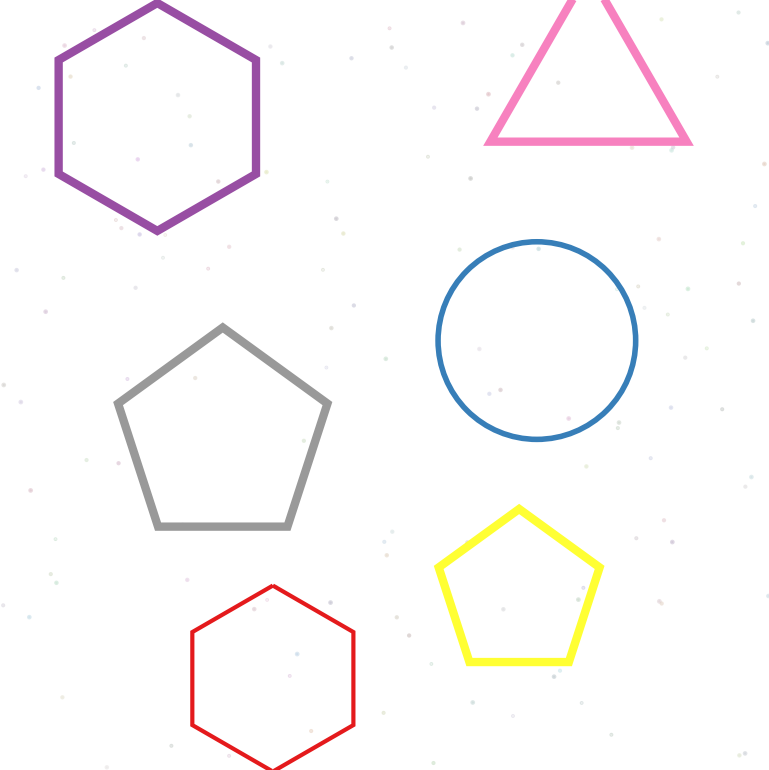[{"shape": "hexagon", "thickness": 1.5, "radius": 0.6, "center": [0.354, 0.119]}, {"shape": "circle", "thickness": 2, "radius": 0.64, "center": [0.697, 0.558]}, {"shape": "hexagon", "thickness": 3, "radius": 0.74, "center": [0.204, 0.848]}, {"shape": "pentagon", "thickness": 3, "radius": 0.55, "center": [0.674, 0.229]}, {"shape": "triangle", "thickness": 3, "radius": 0.74, "center": [0.764, 0.89]}, {"shape": "pentagon", "thickness": 3, "radius": 0.71, "center": [0.289, 0.432]}]